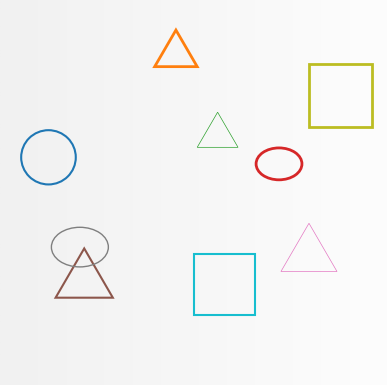[{"shape": "circle", "thickness": 1.5, "radius": 0.35, "center": [0.125, 0.591]}, {"shape": "triangle", "thickness": 2, "radius": 0.32, "center": [0.454, 0.859]}, {"shape": "triangle", "thickness": 0.5, "radius": 0.3, "center": [0.562, 0.648]}, {"shape": "oval", "thickness": 2, "radius": 0.3, "center": [0.72, 0.574]}, {"shape": "triangle", "thickness": 1.5, "radius": 0.43, "center": [0.217, 0.269]}, {"shape": "triangle", "thickness": 0.5, "radius": 0.42, "center": [0.797, 0.337]}, {"shape": "oval", "thickness": 1, "radius": 0.37, "center": [0.206, 0.358]}, {"shape": "square", "thickness": 2, "radius": 0.41, "center": [0.88, 0.752]}, {"shape": "square", "thickness": 1.5, "radius": 0.4, "center": [0.579, 0.261]}]